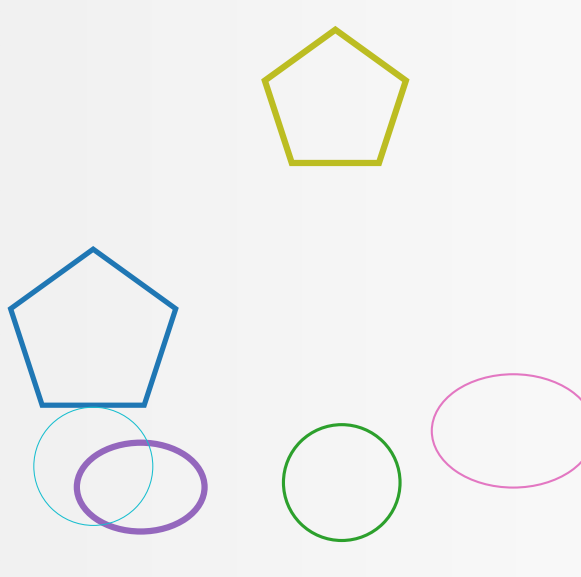[{"shape": "pentagon", "thickness": 2.5, "radius": 0.75, "center": [0.16, 0.418]}, {"shape": "circle", "thickness": 1.5, "radius": 0.5, "center": [0.588, 0.163]}, {"shape": "oval", "thickness": 3, "radius": 0.55, "center": [0.242, 0.156]}, {"shape": "oval", "thickness": 1, "radius": 0.7, "center": [0.883, 0.253]}, {"shape": "pentagon", "thickness": 3, "radius": 0.64, "center": [0.577, 0.82]}, {"shape": "circle", "thickness": 0.5, "radius": 0.51, "center": [0.161, 0.192]}]